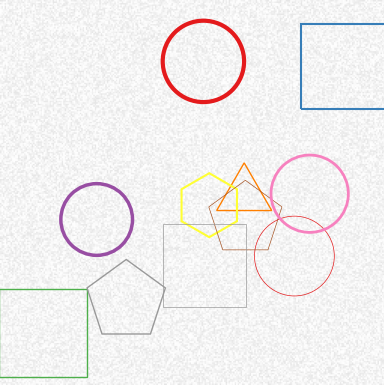[{"shape": "circle", "thickness": 0.5, "radius": 0.52, "center": [0.765, 0.335]}, {"shape": "circle", "thickness": 3, "radius": 0.53, "center": [0.528, 0.841]}, {"shape": "square", "thickness": 1.5, "radius": 0.55, "center": [0.892, 0.827]}, {"shape": "square", "thickness": 1, "radius": 0.57, "center": [0.112, 0.134]}, {"shape": "circle", "thickness": 2.5, "radius": 0.47, "center": [0.251, 0.43]}, {"shape": "triangle", "thickness": 1, "radius": 0.41, "center": [0.634, 0.494]}, {"shape": "hexagon", "thickness": 1.5, "radius": 0.42, "center": [0.544, 0.467]}, {"shape": "pentagon", "thickness": 0.5, "radius": 0.5, "center": [0.637, 0.432]}, {"shape": "circle", "thickness": 2, "radius": 0.5, "center": [0.804, 0.497]}, {"shape": "pentagon", "thickness": 1, "radius": 0.53, "center": [0.328, 0.219]}, {"shape": "square", "thickness": 0.5, "radius": 0.54, "center": [0.532, 0.31]}]